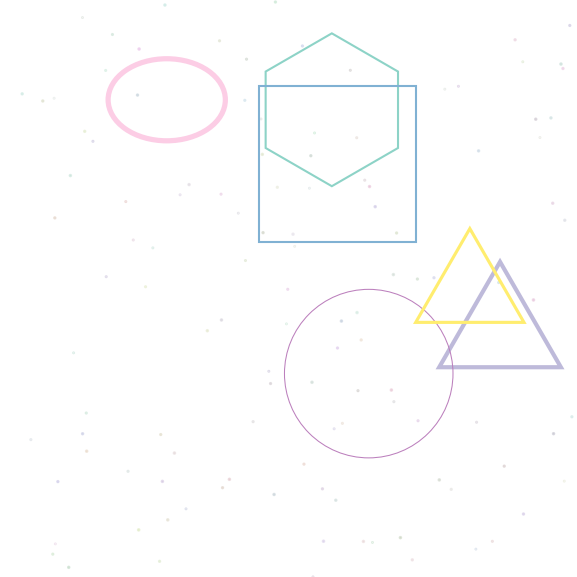[{"shape": "hexagon", "thickness": 1, "radius": 0.66, "center": [0.575, 0.809]}, {"shape": "triangle", "thickness": 2, "radius": 0.61, "center": [0.866, 0.424]}, {"shape": "square", "thickness": 1, "radius": 0.68, "center": [0.585, 0.715]}, {"shape": "oval", "thickness": 2.5, "radius": 0.51, "center": [0.289, 0.826]}, {"shape": "circle", "thickness": 0.5, "radius": 0.73, "center": [0.638, 0.352]}, {"shape": "triangle", "thickness": 1.5, "radius": 0.54, "center": [0.814, 0.495]}]